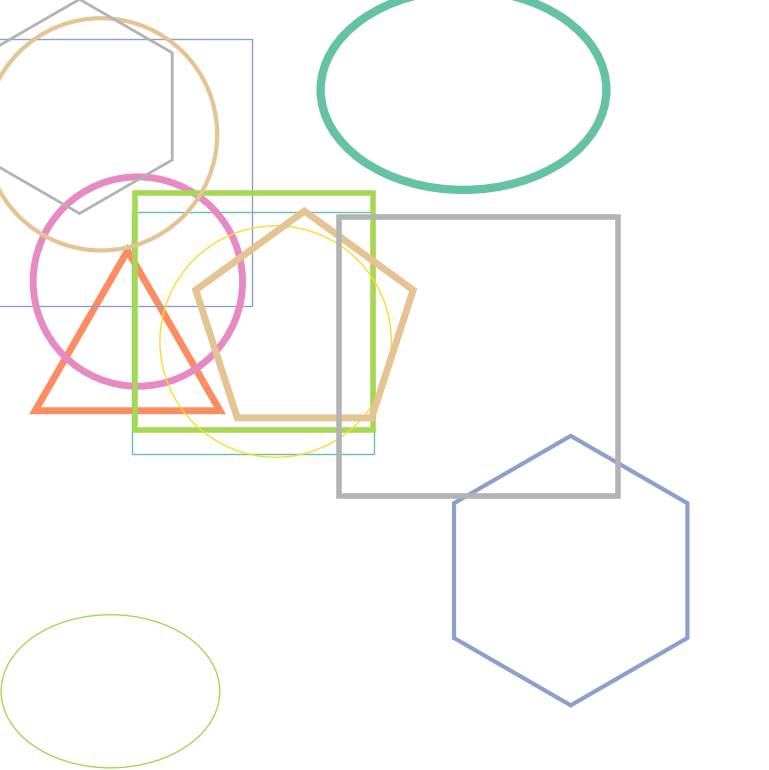[{"shape": "oval", "thickness": 3, "radius": 0.93, "center": [0.602, 0.883]}, {"shape": "square", "thickness": 0.5, "radius": 0.79, "center": [0.329, 0.567]}, {"shape": "triangle", "thickness": 2.5, "radius": 0.69, "center": [0.166, 0.536]}, {"shape": "hexagon", "thickness": 1.5, "radius": 0.87, "center": [0.741, 0.259]}, {"shape": "square", "thickness": 0.5, "radius": 0.87, "center": [0.153, 0.776]}, {"shape": "circle", "thickness": 2.5, "radius": 0.68, "center": [0.179, 0.634]}, {"shape": "oval", "thickness": 0.5, "radius": 0.71, "center": [0.143, 0.102]}, {"shape": "square", "thickness": 2, "radius": 0.77, "center": [0.33, 0.596]}, {"shape": "circle", "thickness": 0.5, "radius": 0.75, "center": [0.358, 0.556]}, {"shape": "circle", "thickness": 1.5, "radius": 0.75, "center": [0.131, 0.826]}, {"shape": "pentagon", "thickness": 2.5, "radius": 0.74, "center": [0.395, 0.577]}, {"shape": "hexagon", "thickness": 1, "radius": 0.7, "center": [0.103, 0.862]}, {"shape": "square", "thickness": 2, "radius": 0.91, "center": [0.621, 0.537]}]